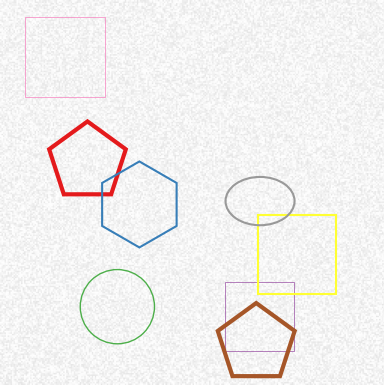[{"shape": "pentagon", "thickness": 3, "radius": 0.52, "center": [0.227, 0.58]}, {"shape": "hexagon", "thickness": 1.5, "radius": 0.56, "center": [0.362, 0.469]}, {"shape": "circle", "thickness": 1, "radius": 0.48, "center": [0.305, 0.203]}, {"shape": "square", "thickness": 0.5, "radius": 0.44, "center": [0.674, 0.178]}, {"shape": "square", "thickness": 1.5, "radius": 0.51, "center": [0.772, 0.339]}, {"shape": "pentagon", "thickness": 3, "radius": 0.52, "center": [0.666, 0.108]}, {"shape": "square", "thickness": 0.5, "radius": 0.52, "center": [0.168, 0.852]}, {"shape": "oval", "thickness": 1.5, "radius": 0.45, "center": [0.675, 0.478]}]